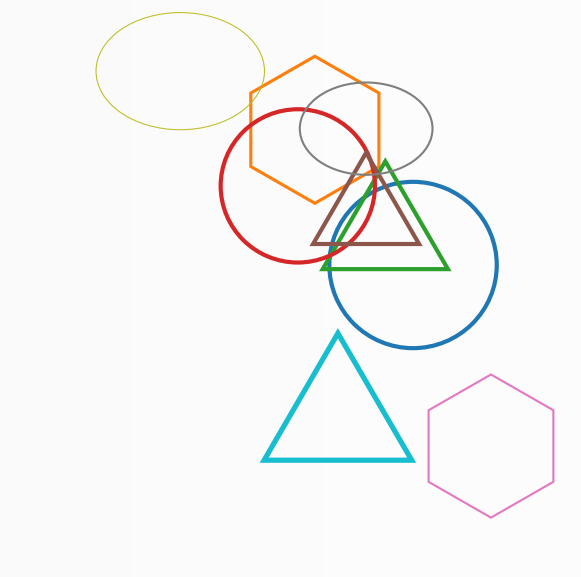[{"shape": "circle", "thickness": 2, "radius": 0.72, "center": [0.711, 0.54]}, {"shape": "hexagon", "thickness": 1.5, "radius": 0.64, "center": [0.542, 0.774]}, {"shape": "triangle", "thickness": 2, "radius": 0.62, "center": [0.663, 0.595]}, {"shape": "circle", "thickness": 2, "radius": 0.66, "center": [0.512, 0.677]}, {"shape": "triangle", "thickness": 2, "radius": 0.53, "center": [0.63, 0.629]}, {"shape": "hexagon", "thickness": 1, "radius": 0.62, "center": [0.845, 0.227]}, {"shape": "oval", "thickness": 1, "radius": 0.57, "center": [0.63, 0.776]}, {"shape": "oval", "thickness": 0.5, "radius": 0.72, "center": [0.31, 0.876]}, {"shape": "triangle", "thickness": 2.5, "radius": 0.73, "center": [0.581, 0.276]}]